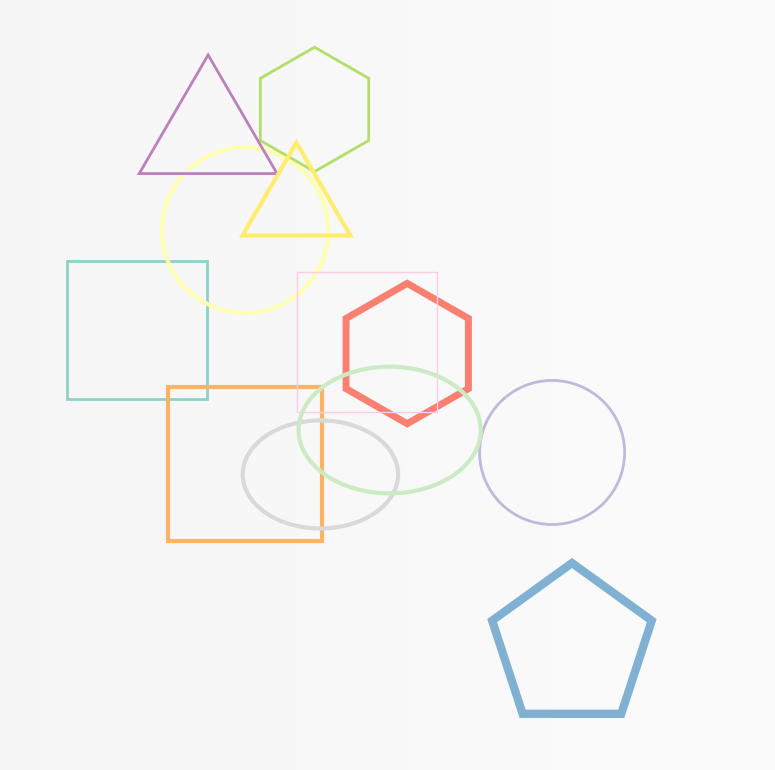[{"shape": "square", "thickness": 1, "radius": 0.45, "center": [0.177, 0.571]}, {"shape": "circle", "thickness": 1.5, "radius": 0.54, "center": [0.316, 0.701]}, {"shape": "circle", "thickness": 1, "radius": 0.47, "center": [0.712, 0.412]}, {"shape": "hexagon", "thickness": 2.5, "radius": 0.46, "center": [0.525, 0.541]}, {"shape": "pentagon", "thickness": 3, "radius": 0.54, "center": [0.738, 0.161]}, {"shape": "square", "thickness": 1.5, "radius": 0.5, "center": [0.316, 0.398]}, {"shape": "hexagon", "thickness": 1, "radius": 0.4, "center": [0.406, 0.858]}, {"shape": "square", "thickness": 0.5, "radius": 0.45, "center": [0.474, 0.556]}, {"shape": "oval", "thickness": 1.5, "radius": 0.5, "center": [0.413, 0.384]}, {"shape": "triangle", "thickness": 1, "radius": 0.51, "center": [0.269, 0.826]}, {"shape": "oval", "thickness": 1.5, "radius": 0.59, "center": [0.503, 0.442]}, {"shape": "triangle", "thickness": 1.5, "radius": 0.4, "center": [0.382, 0.734]}]